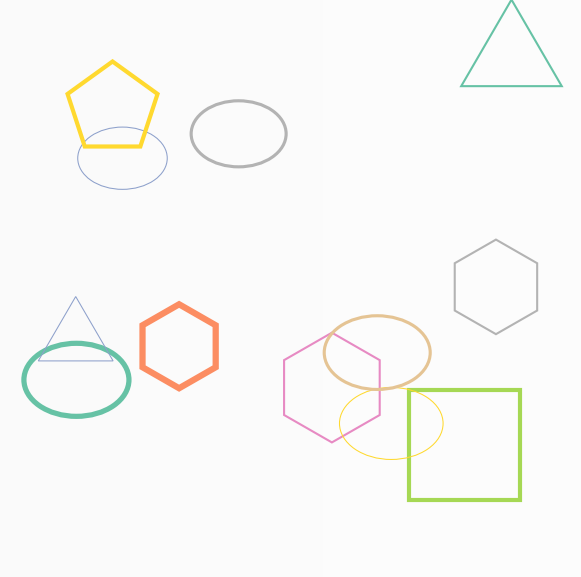[{"shape": "triangle", "thickness": 1, "radius": 0.5, "center": [0.88, 0.9]}, {"shape": "oval", "thickness": 2.5, "radius": 0.45, "center": [0.131, 0.341]}, {"shape": "hexagon", "thickness": 3, "radius": 0.36, "center": [0.308, 0.4]}, {"shape": "triangle", "thickness": 0.5, "radius": 0.37, "center": [0.13, 0.411]}, {"shape": "oval", "thickness": 0.5, "radius": 0.39, "center": [0.211, 0.725]}, {"shape": "hexagon", "thickness": 1, "radius": 0.47, "center": [0.571, 0.328]}, {"shape": "square", "thickness": 2, "radius": 0.48, "center": [0.799, 0.229]}, {"shape": "pentagon", "thickness": 2, "radius": 0.41, "center": [0.194, 0.811]}, {"shape": "oval", "thickness": 0.5, "radius": 0.45, "center": [0.673, 0.266]}, {"shape": "oval", "thickness": 1.5, "radius": 0.46, "center": [0.649, 0.389]}, {"shape": "oval", "thickness": 1.5, "radius": 0.41, "center": [0.411, 0.767]}, {"shape": "hexagon", "thickness": 1, "radius": 0.41, "center": [0.853, 0.502]}]